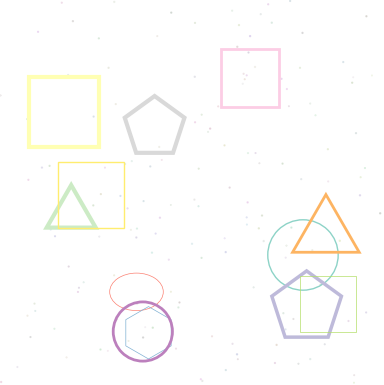[{"shape": "circle", "thickness": 1, "radius": 0.46, "center": [0.787, 0.338]}, {"shape": "square", "thickness": 3, "radius": 0.45, "center": [0.166, 0.709]}, {"shape": "pentagon", "thickness": 2.5, "radius": 0.48, "center": [0.796, 0.201]}, {"shape": "oval", "thickness": 0.5, "radius": 0.35, "center": [0.355, 0.242]}, {"shape": "hexagon", "thickness": 0.5, "radius": 0.34, "center": [0.386, 0.136]}, {"shape": "triangle", "thickness": 2, "radius": 0.5, "center": [0.847, 0.395]}, {"shape": "square", "thickness": 0.5, "radius": 0.36, "center": [0.852, 0.211]}, {"shape": "square", "thickness": 2, "radius": 0.38, "center": [0.65, 0.797]}, {"shape": "pentagon", "thickness": 3, "radius": 0.41, "center": [0.402, 0.669]}, {"shape": "circle", "thickness": 2, "radius": 0.38, "center": [0.371, 0.139]}, {"shape": "triangle", "thickness": 3, "radius": 0.37, "center": [0.185, 0.446]}, {"shape": "square", "thickness": 1, "radius": 0.43, "center": [0.236, 0.494]}]